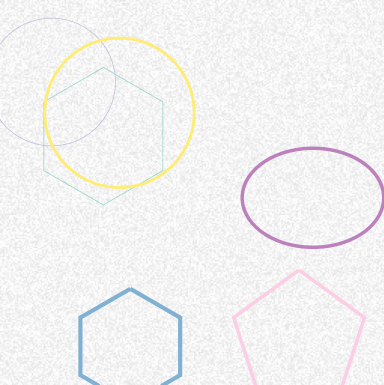[{"shape": "hexagon", "thickness": 0.5, "radius": 0.89, "center": [0.268, 0.646]}, {"shape": "circle", "thickness": 0.5, "radius": 0.83, "center": [0.134, 0.787]}, {"shape": "hexagon", "thickness": 3, "radius": 0.75, "center": [0.338, 0.1]}, {"shape": "pentagon", "thickness": 2.5, "radius": 0.89, "center": [0.777, 0.12]}, {"shape": "oval", "thickness": 2.5, "radius": 0.92, "center": [0.813, 0.486]}, {"shape": "circle", "thickness": 2, "radius": 0.97, "center": [0.31, 0.707]}]